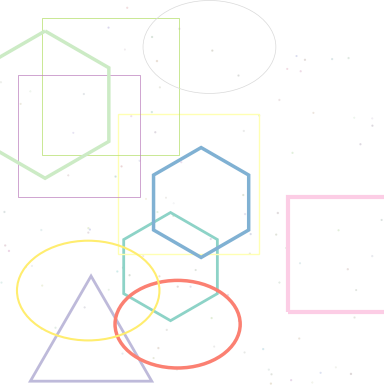[{"shape": "hexagon", "thickness": 2, "radius": 0.7, "center": [0.443, 0.308]}, {"shape": "square", "thickness": 1, "radius": 0.91, "center": [0.49, 0.523]}, {"shape": "triangle", "thickness": 2, "radius": 0.91, "center": [0.237, 0.101]}, {"shape": "oval", "thickness": 2.5, "radius": 0.81, "center": [0.461, 0.158]}, {"shape": "hexagon", "thickness": 2.5, "radius": 0.71, "center": [0.522, 0.474]}, {"shape": "square", "thickness": 0.5, "radius": 0.89, "center": [0.288, 0.774]}, {"shape": "square", "thickness": 3, "radius": 0.75, "center": [0.897, 0.339]}, {"shape": "oval", "thickness": 0.5, "radius": 0.86, "center": [0.544, 0.878]}, {"shape": "square", "thickness": 0.5, "radius": 0.79, "center": [0.205, 0.647]}, {"shape": "hexagon", "thickness": 2.5, "radius": 0.96, "center": [0.117, 0.728]}, {"shape": "oval", "thickness": 1.5, "radius": 0.93, "center": [0.229, 0.245]}]